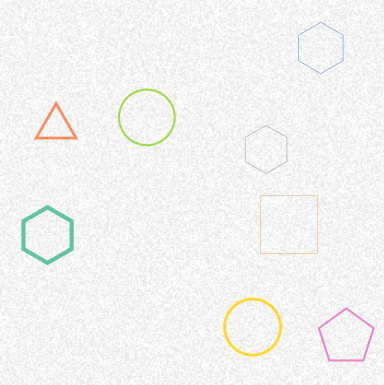[{"shape": "hexagon", "thickness": 3, "radius": 0.36, "center": [0.124, 0.389]}, {"shape": "triangle", "thickness": 2, "radius": 0.3, "center": [0.146, 0.671]}, {"shape": "hexagon", "thickness": 0.5, "radius": 0.33, "center": [0.833, 0.875]}, {"shape": "pentagon", "thickness": 1.5, "radius": 0.37, "center": [0.899, 0.124]}, {"shape": "circle", "thickness": 1.5, "radius": 0.36, "center": [0.382, 0.695]}, {"shape": "circle", "thickness": 2, "radius": 0.36, "center": [0.656, 0.15]}, {"shape": "square", "thickness": 0.5, "radius": 0.38, "center": [0.749, 0.418]}, {"shape": "hexagon", "thickness": 0.5, "radius": 0.31, "center": [0.691, 0.612]}]